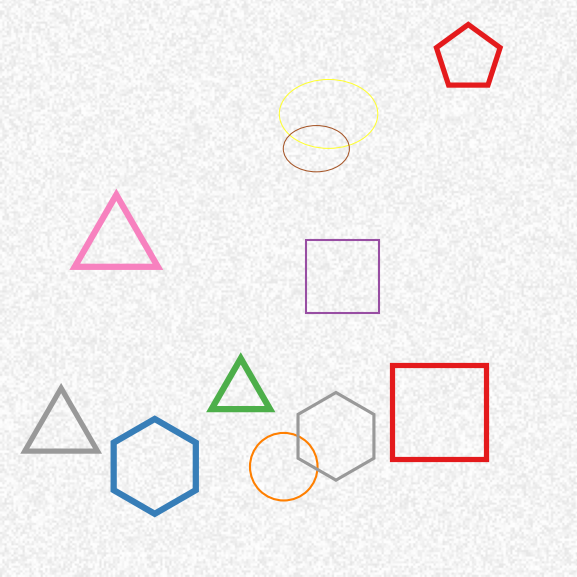[{"shape": "pentagon", "thickness": 2.5, "radius": 0.29, "center": [0.811, 0.899]}, {"shape": "square", "thickness": 2.5, "radius": 0.41, "center": [0.759, 0.286]}, {"shape": "hexagon", "thickness": 3, "radius": 0.41, "center": [0.268, 0.192]}, {"shape": "triangle", "thickness": 3, "radius": 0.29, "center": [0.417, 0.32]}, {"shape": "square", "thickness": 1, "radius": 0.32, "center": [0.593, 0.521]}, {"shape": "circle", "thickness": 1, "radius": 0.29, "center": [0.491, 0.191]}, {"shape": "oval", "thickness": 0.5, "radius": 0.43, "center": [0.569, 0.802]}, {"shape": "oval", "thickness": 0.5, "radius": 0.29, "center": [0.548, 0.742]}, {"shape": "triangle", "thickness": 3, "radius": 0.42, "center": [0.201, 0.579]}, {"shape": "hexagon", "thickness": 1.5, "radius": 0.38, "center": [0.582, 0.244]}, {"shape": "triangle", "thickness": 2.5, "radius": 0.36, "center": [0.106, 0.254]}]